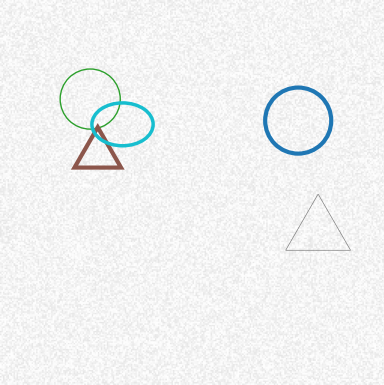[{"shape": "circle", "thickness": 3, "radius": 0.43, "center": [0.775, 0.687]}, {"shape": "circle", "thickness": 1, "radius": 0.39, "center": [0.234, 0.743]}, {"shape": "triangle", "thickness": 3, "radius": 0.35, "center": [0.254, 0.6]}, {"shape": "triangle", "thickness": 0.5, "radius": 0.49, "center": [0.826, 0.399]}, {"shape": "oval", "thickness": 2.5, "radius": 0.4, "center": [0.318, 0.677]}]